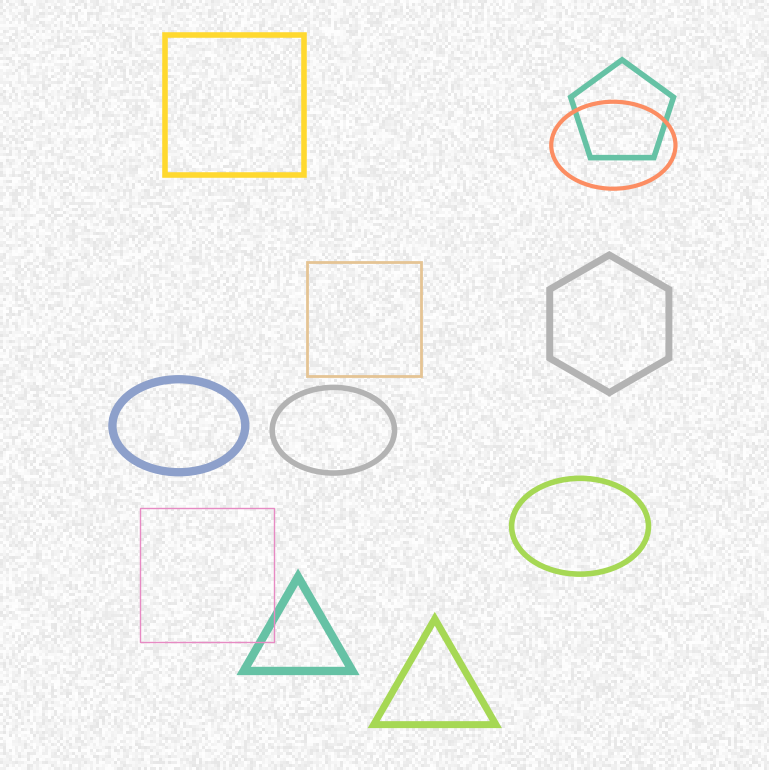[{"shape": "triangle", "thickness": 3, "radius": 0.41, "center": [0.387, 0.169]}, {"shape": "pentagon", "thickness": 2, "radius": 0.35, "center": [0.808, 0.852]}, {"shape": "oval", "thickness": 1.5, "radius": 0.4, "center": [0.797, 0.811]}, {"shape": "oval", "thickness": 3, "radius": 0.43, "center": [0.232, 0.447]}, {"shape": "square", "thickness": 0.5, "radius": 0.44, "center": [0.269, 0.253]}, {"shape": "triangle", "thickness": 2.5, "radius": 0.46, "center": [0.565, 0.105]}, {"shape": "oval", "thickness": 2, "radius": 0.44, "center": [0.753, 0.317]}, {"shape": "square", "thickness": 2, "radius": 0.45, "center": [0.305, 0.863]}, {"shape": "square", "thickness": 1, "radius": 0.37, "center": [0.472, 0.585]}, {"shape": "oval", "thickness": 2, "radius": 0.4, "center": [0.433, 0.441]}, {"shape": "hexagon", "thickness": 2.5, "radius": 0.45, "center": [0.791, 0.58]}]